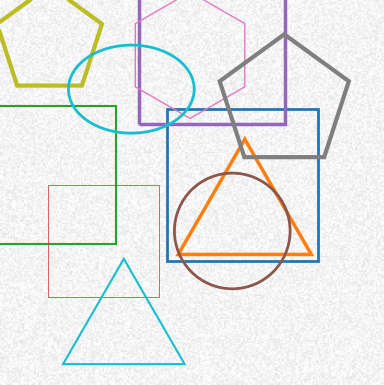[{"shape": "square", "thickness": 2, "radius": 0.98, "center": [0.63, 0.52]}, {"shape": "triangle", "thickness": 2.5, "radius": 1.0, "center": [0.636, 0.439]}, {"shape": "square", "thickness": 1.5, "radius": 0.9, "center": [0.123, 0.546]}, {"shape": "square", "thickness": 0.5, "radius": 0.73, "center": [0.269, 0.374]}, {"shape": "square", "thickness": 2.5, "radius": 0.95, "center": [0.551, 0.868]}, {"shape": "circle", "thickness": 2, "radius": 0.75, "center": [0.603, 0.4]}, {"shape": "hexagon", "thickness": 1, "radius": 0.82, "center": [0.494, 0.857]}, {"shape": "pentagon", "thickness": 3, "radius": 0.88, "center": [0.738, 0.734]}, {"shape": "pentagon", "thickness": 3, "radius": 0.72, "center": [0.129, 0.894]}, {"shape": "triangle", "thickness": 1.5, "radius": 0.91, "center": [0.322, 0.145]}, {"shape": "oval", "thickness": 2, "radius": 0.82, "center": [0.341, 0.768]}]